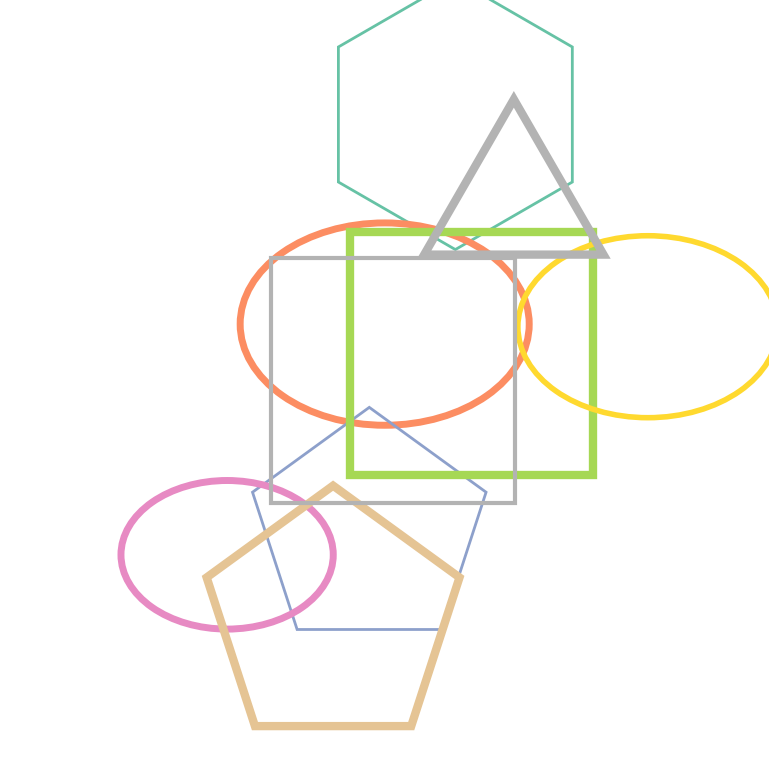[{"shape": "hexagon", "thickness": 1, "radius": 0.88, "center": [0.591, 0.851]}, {"shape": "oval", "thickness": 2.5, "radius": 0.94, "center": [0.5, 0.579]}, {"shape": "pentagon", "thickness": 1, "radius": 0.8, "center": [0.48, 0.311]}, {"shape": "oval", "thickness": 2.5, "radius": 0.69, "center": [0.295, 0.279]}, {"shape": "square", "thickness": 3, "radius": 0.79, "center": [0.612, 0.541]}, {"shape": "oval", "thickness": 2, "radius": 0.84, "center": [0.841, 0.576]}, {"shape": "pentagon", "thickness": 3, "radius": 0.86, "center": [0.433, 0.197]}, {"shape": "square", "thickness": 1.5, "radius": 0.79, "center": [0.51, 0.506]}, {"shape": "triangle", "thickness": 3, "radius": 0.67, "center": [0.667, 0.737]}]